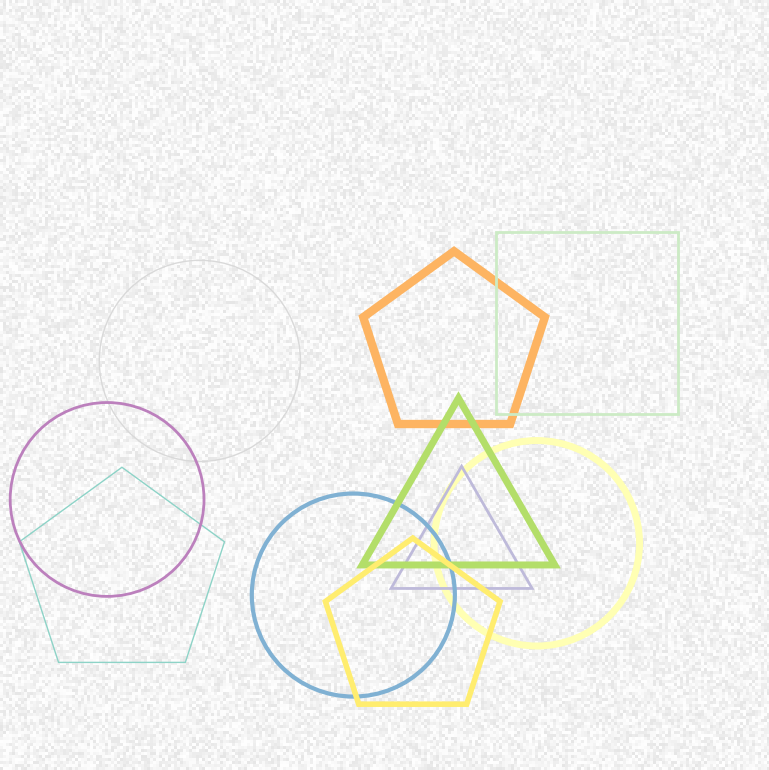[{"shape": "pentagon", "thickness": 0.5, "radius": 0.7, "center": [0.158, 0.253]}, {"shape": "circle", "thickness": 2.5, "radius": 0.67, "center": [0.697, 0.294]}, {"shape": "triangle", "thickness": 1, "radius": 0.53, "center": [0.599, 0.289]}, {"shape": "circle", "thickness": 1.5, "radius": 0.66, "center": [0.459, 0.227]}, {"shape": "pentagon", "thickness": 3, "radius": 0.62, "center": [0.59, 0.55]}, {"shape": "triangle", "thickness": 2.5, "radius": 0.72, "center": [0.595, 0.338]}, {"shape": "circle", "thickness": 0.5, "radius": 0.65, "center": [0.26, 0.531]}, {"shape": "circle", "thickness": 1, "radius": 0.63, "center": [0.139, 0.351]}, {"shape": "square", "thickness": 1, "radius": 0.59, "center": [0.762, 0.58]}, {"shape": "pentagon", "thickness": 2, "radius": 0.6, "center": [0.536, 0.182]}]